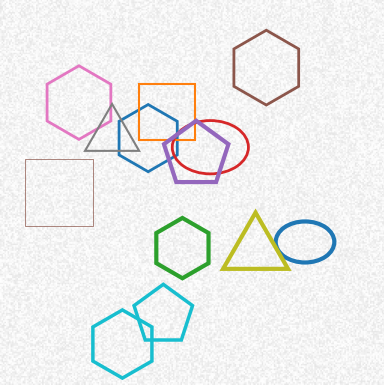[{"shape": "oval", "thickness": 3, "radius": 0.38, "center": [0.792, 0.372]}, {"shape": "hexagon", "thickness": 2, "radius": 0.44, "center": [0.385, 0.641]}, {"shape": "square", "thickness": 1.5, "radius": 0.36, "center": [0.433, 0.709]}, {"shape": "hexagon", "thickness": 3, "radius": 0.39, "center": [0.474, 0.356]}, {"shape": "oval", "thickness": 2, "radius": 0.49, "center": [0.546, 0.618]}, {"shape": "pentagon", "thickness": 3, "radius": 0.44, "center": [0.51, 0.598]}, {"shape": "hexagon", "thickness": 2, "radius": 0.49, "center": [0.692, 0.824]}, {"shape": "square", "thickness": 0.5, "radius": 0.44, "center": [0.153, 0.499]}, {"shape": "hexagon", "thickness": 2, "radius": 0.48, "center": [0.205, 0.734]}, {"shape": "triangle", "thickness": 1.5, "radius": 0.41, "center": [0.291, 0.649]}, {"shape": "triangle", "thickness": 3, "radius": 0.49, "center": [0.664, 0.35]}, {"shape": "pentagon", "thickness": 2.5, "radius": 0.4, "center": [0.424, 0.182]}, {"shape": "hexagon", "thickness": 2.5, "radius": 0.44, "center": [0.318, 0.106]}]